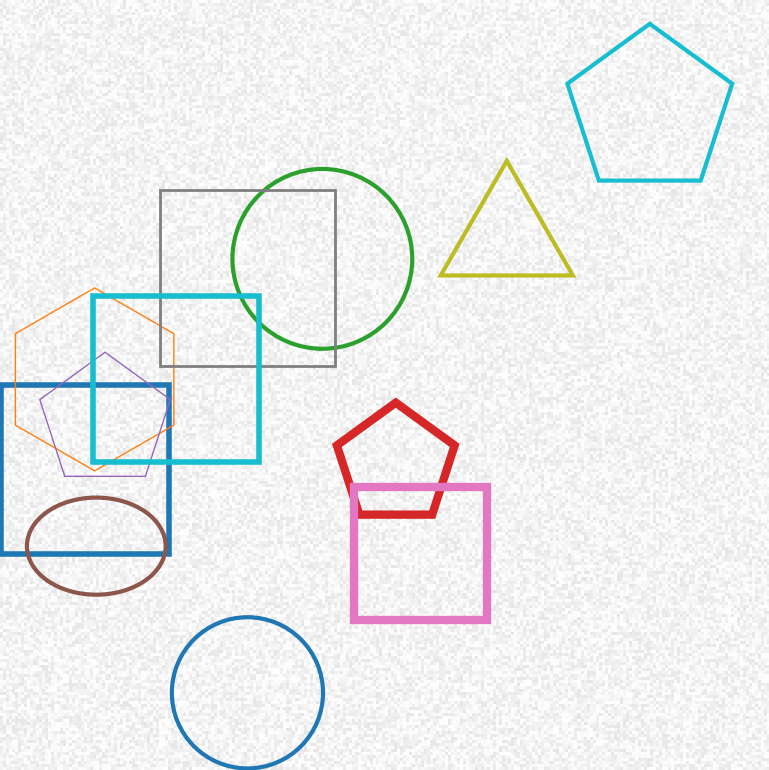[{"shape": "square", "thickness": 2, "radius": 0.55, "center": [0.11, 0.39]}, {"shape": "circle", "thickness": 1.5, "radius": 0.49, "center": [0.321, 0.1]}, {"shape": "hexagon", "thickness": 0.5, "radius": 0.59, "center": [0.123, 0.507]}, {"shape": "circle", "thickness": 1.5, "radius": 0.58, "center": [0.419, 0.664]}, {"shape": "pentagon", "thickness": 3, "radius": 0.4, "center": [0.514, 0.397]}, {"shape": "pentagon", "thickness": 0.5, "radius": 0.45, "center": [0.136, 0.453]}, {"shape": "oval", "thickness": 1.5, "radius": 0.45, "center": [0.125, 0.291]}, {"shape": "square", "thickness": 3, "radius": 0.43, "center": [0.546, 0.281]}, {"shape": "square", "thickness": 1, "radius": 0.57, "center": [0.321, 0.639]}, {"shape": "triangle", "thickness": 1.5, "radius": 0.5, "center": [0.658, 0.692]}, {"shape": "square", "thickness": 2, "radius": 0.54, "center": [0.229, 0.507]}, {"shape": "pentagon", "thickness": 1.5, "radius": 0.56, "center": [0.844, 0.857]}]